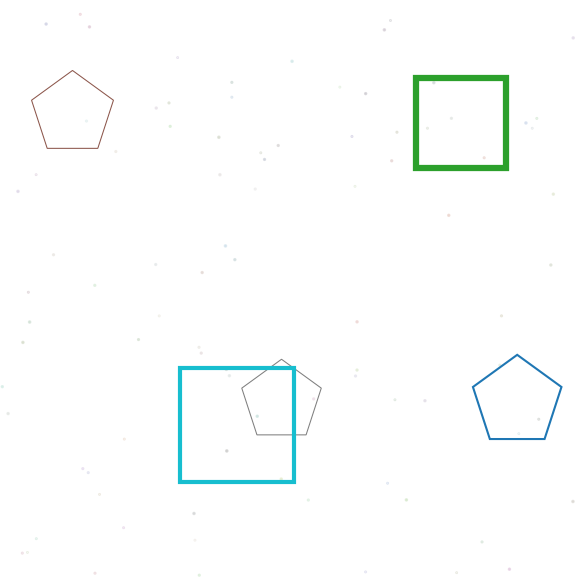[{"shape": "pentagon", "thickness": 1, "radius": 0.4, "center": [0.896, 0.304]}, {"shape": "square", "thickness": 3, "radius": 0.39, "center": [0.799, 0.786]}, {"shape": "pentagon", "thickness": 0.5, "radius": 0.37, "center": [0.126, 0.803]}, {"shape": "pentagon", "thickness": 0.5, "radius": 0.36, "center": [0.487, 0.305]}, {"shape": "square", "thickness": 2, "radius": 0.49, "center": [0.411, 0.263]}]